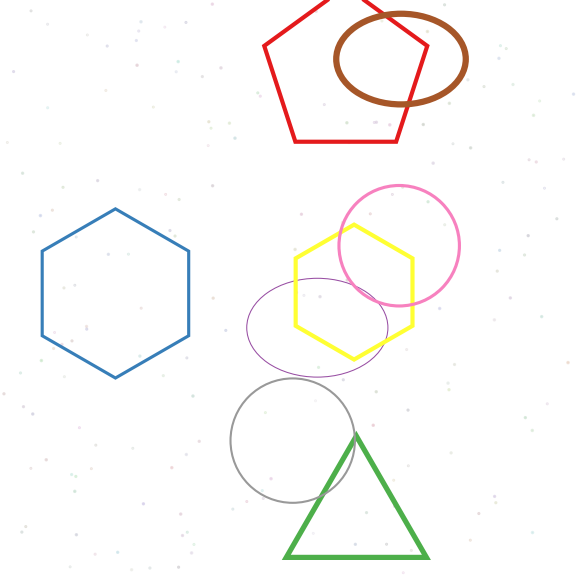[{"shape": "pentagon", "thickness": 2, "radius": 0.74, "center": [0.599, 0.874]}, {"shape": "hexagon", "thickness": 1.5, "radius": 0.73, "center": [0.2, 0.491]}, {"shape": "triangle", "thickness": 2.5, "radius": 0.7, "center": [0.617, 0.104]}, {"shape": "oval", "thickness": 0.5, "radius": 0.61, "center": [0.549, 0.432]}, {"shape": "hexagon", "thickness": 2, "radius": 0.58, "center": [0.613, 0.493]}, {"shape": "oval", "thickness": 3, "radius": 0.56, "center": [0.694, 0.897]}, {"shape": "circle", "thickness": 1.5, "radius": 0.52, "center": [0.691, 0.574]}, {"shape": "circle", "thickness": 1, "radius": 0.54, "center": [0.507, 0.236]}]